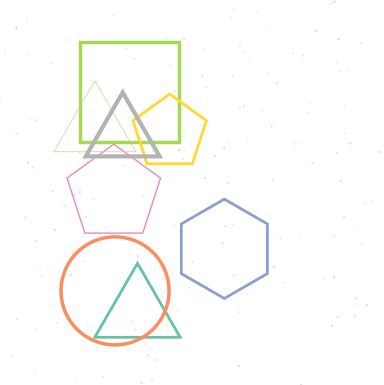[{"shape": "triangle", "thickness": 2, "radius": 0.64, "center": [0.357, 0.188]}, {"shape": "circle", "thickness": 2.5, "radius": 0.7, "center": [0.299, 0.244]}, {"shape": "hexagon", "thickness": 2, "radius": 0.65, "center": [0.583, 0.354]}, {"shape": "pentagon", "thickness": 1, "radius": 0.64, "center": [0.296, 0.498]}, {"shape": "square", "thickness": 2.5, "radius": 0.65, "center": [0.336, 0.762]}, {"shape": "pentagon", "thickness": 2, "radius": 0.5, "center": [0.441, 0.656]}, {"shape": "triangle", "thickness": 0.5, "radius": 0.61, "center": [0.246, 0.667]}, {"shape": "triangle", "thickness": 3, "radius": 0.55, "center": [0.319, 0.649]}]